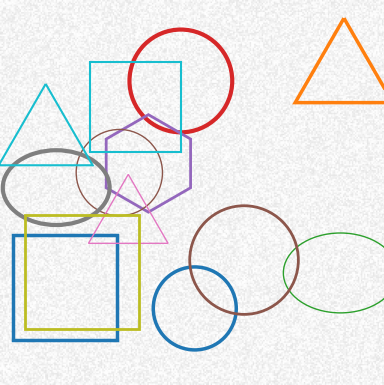[{"shape": "square", "thickness": 2.5, "radius": 0.68, "center": [0.169, 0.254]}, {"shape": "circle", "thickness": 2.5, "radius": 0.54, "center": [0.506, 0.199]}, {"shape": "triangle", "thickness": 2.5, "radius": 0.73, "center": [0.893, 0.807]}, {"shape": "oval", "thickness": 1, "radius": 0.74, "center": [0.884, 0.291]}, {"shape": "circle", "thickness": 3, "radius": 0.67, "center": [0.47, 0.79]}, {"shape": "hexagon", "thickness": 2, "radius": 0.63, "center": [0.385, 0.576]}, {"shape": "circle", "thickness": 2, "radius": 0.71, "center": [0.634, 0.324]}, {"shape": "circle", "thickness": 1, "radius": 0.56, "center": [0.31, 0.552]}, {"shape": "triangle", "thickness": 1, "radius": 0.6, "center": [0.333, 0.428]}, {"shape": "oval", "thickness": 3, "radius": 0.69, "center": [0.146, 0.513]}, {"shape": "square", "thickness": 2, "radius": 0.74, "center": [0.213, 0.294]}, {"shape": "square", "thickness": 1.5, "radius": 0.59, "center": [0.352, 0.722]}, {"shape": "triangle", "thickness": 1.5, "radius": 0.7, "center": [0.119, 0.641]}]